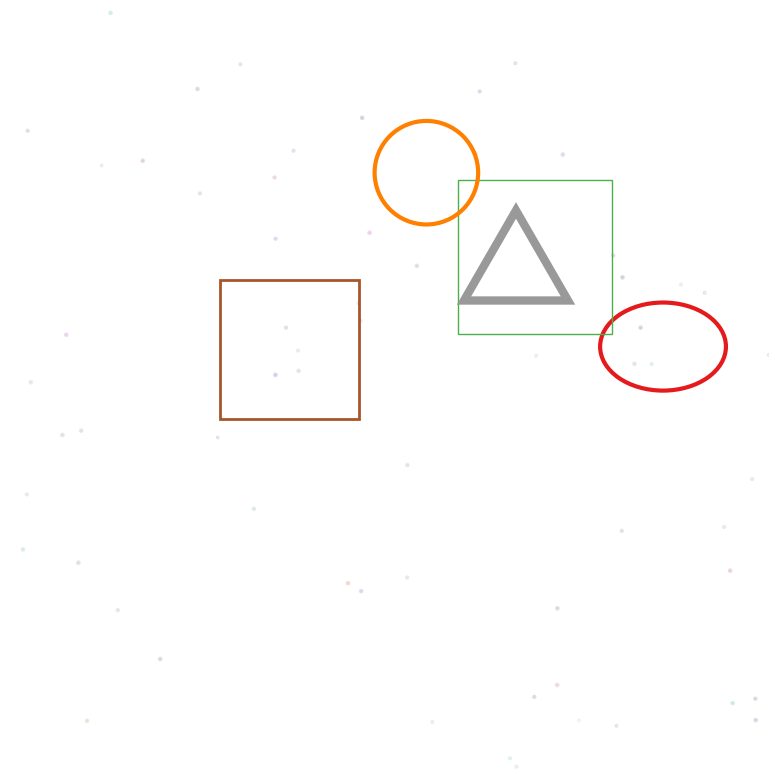[{"shape": "oval", "thickness": 1.5, "radius": 0.41, "center": [0.861, 0.55]}, {"shape": "square", "thickness": 0.5, "radius": 0.5, "center": [0.694, 0.666]}, {"shape": "circle", "thickness": 1.5, "radius": 0.34, "center": [0.554, 0.776]}, {"shape": "square", "thickness": 1, "radius": 0.45, "center": [0.376, 0.546]}, {"shape": "triangle", "thickness": 3, "radius": 0.39, "center": [0.67, 0.649]}]